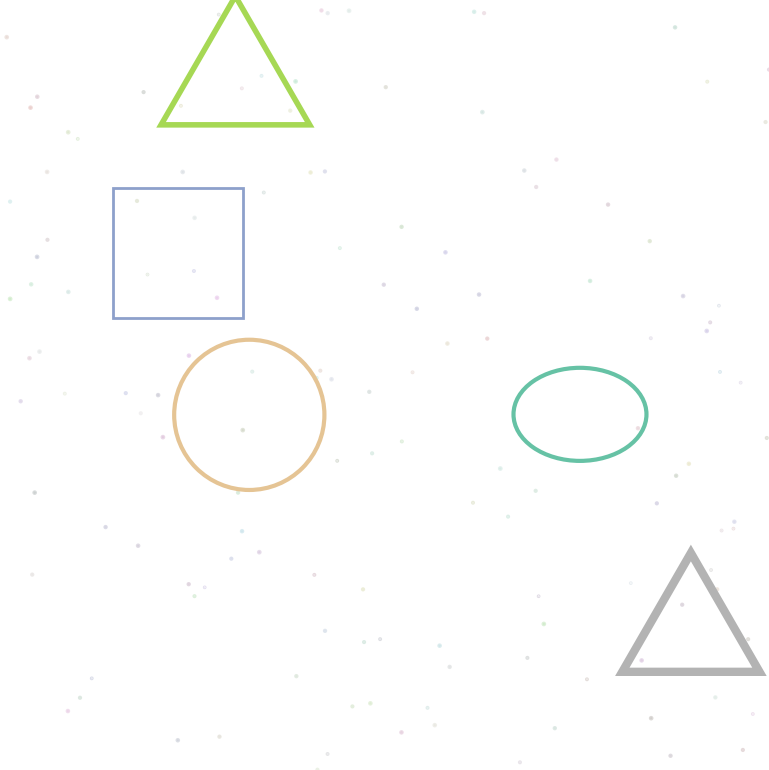[{"shape": "oval", "thickness": 1.5, "radius": 0.43, "center": [0.753, 0.462]}, {"shape": "square", "thickness": 1, "radius": 0.42, "center": [0.231, 0.671]}, {"shape": "triangle", "thickness": 2, "radius": 0.56, "center": [0.306, 0.894]}, {"shape": "circle", "thickness": 1.5, "radius": 0.49, "center": [0.324, 0.461]}, {"shape": "triangle", "thickness": 3, "radius": 0.51, "center": [0.897, 0.179]}]